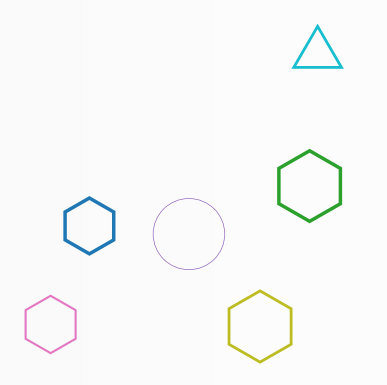[{"shape": "hexagon", "thickness": 2.5, "radius": 0.36, "center": [0.231, 0.413]}, {"shape": "hexagon", "thickness": 2.5, "radius": 0.46, "center": [0.799, 0.517]}, {"shape": "circle", "thickness": 0.5, "radius": 0.46, "center": [0.488, 0.392]}, {"shape": "hexagon", "thickness": 1.5, "radius": 0.37, "center": [0.131, 0.157]}, {"shape": "hexagon", "thickness": 2, "radius": 0.46, "center": [0.671, 0.152]}, {"shape": "triangle", "thickness": 2, "radius": 0.36, "center": [0.82, 0.86]}]